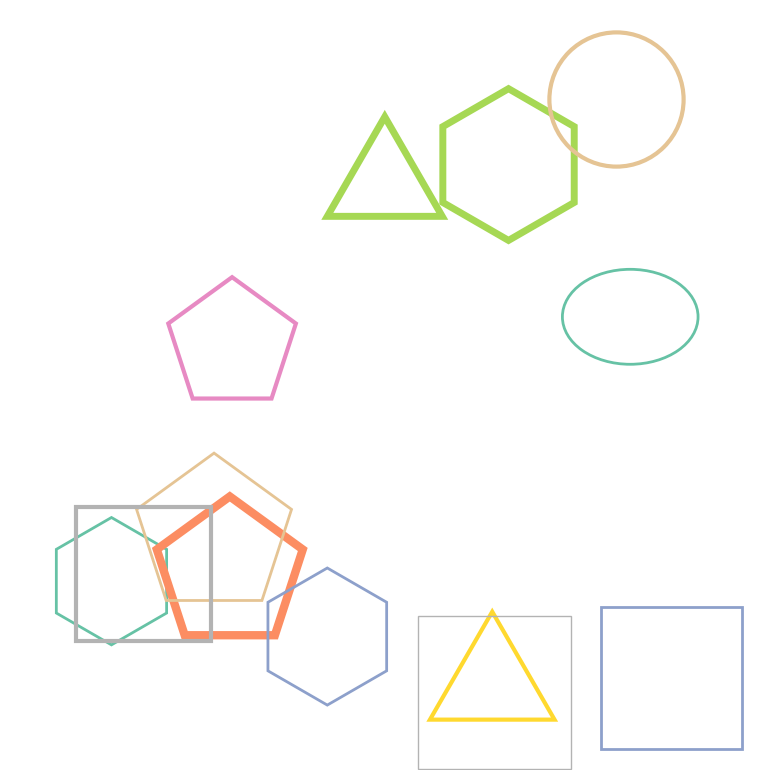[{"shape": "hexagon", "thickness": 1, "radius": 0.41, "center": [0.145, 0.245]}, {"shape": "oval", "thickness": 1, "radius": 0.44, "center": [0.818, 0.589]}, {"shape": "pentagon", "thickness": 3, "radius": 0.5, "center": [0.298, 0.256]}, {"shape": "hexagon", "thickness": 1, "radius": 0.45, "center": [0.425, 0.173]}, {"shape": "square", "thickness": 1, "radius": 0.46, "center": [0.872, 0.12]}, {"shape": "pentagon", "thickness": 1.5, "radius": 0.44, "center": [0.301, 0.553]}, {"shape": "hexagon", "thickness": 2.5, "radius": 0.49, "center": [0.66, 0.786]}, {"shape": "triangle", "thickness": 2.5, "radius": 0.43, "center": [0.5, 0.762]}, {"shape": "triangle", "thickness": 1.5, "radius": 0.47, "center": [0.639, 0.112]}, {"shape": "pentagon", "thickness": 1, "radius": 0.53, "center": [0.278, 0.306]}, {"shape": "circle", "thickness": 1.5, "radius": 0.44, "center": [0.801, 0.871]}, {"shape": "square", "thickness": 0.5, "radius": 0.5, "center": [0.642, 0.1]}, {"shape": "square", "thickness": 1.5, "radius": 0.44, "center": [0.186, 0.255]}]